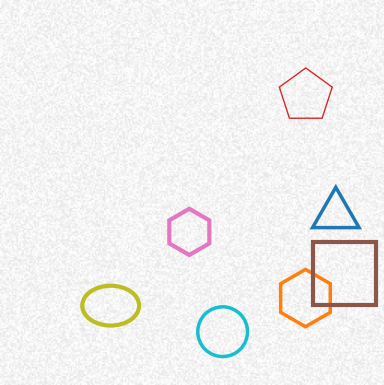[{"shape": "triangle", "thickness": 2.5, "radius": 0.35, "center": [0.872, 0.444]}, {"shape": "hexagon", "thickness": 2.5, "radius": 0.37, "center": [0.793, 0.226]}, {"shape": "pentagon", "thickness": 1, "radius": 0.36, "center": [0.794, 0.751]}, {"shape": "square", "thickness": 3, "radius": 0.41, "center": [0.896, 0.289]}, {"shape": "hexagon", "thickness": 3, "radius": 0.3, "center": [0.492, 0.398]}, {"shape": "oval", "thickness": 3, "radius": 0.37, "center": [0.288, 0.206]}, {"shape": "circle", "thickness": 2.5, "radius": 0.32, "center": [0.578, 0.138]}]